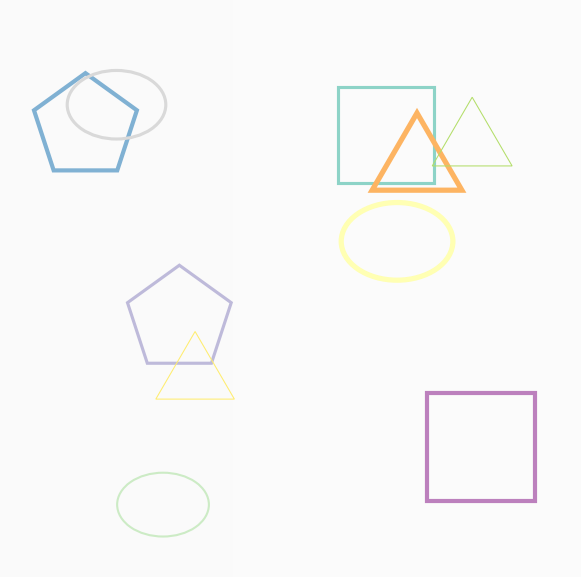[{"shape": "square", "thickness": 1.5, "radius": 0.42, "center": [0.664, 0.766]}, {"shape": "oval", "thickness": 2.5, "radius": 0.48, "center": [0.683, 0.581]}, {"shape": "pentagon", "thickness": 1.5, "radius": 0.47, "center": [0.309, 0.446]}, {"shape": "pentagon", "thickness": 2, "radius": 0.47, "center": [0.147, 0.779]}, {"shape": "triangle", "thickness": 2.5, "radius": 0.45, "center": [0.717, 0.714]}, {"shape": "triangle", "thickness": 0.5, "radius": 0.4, "center": [0.812, 0.751]}, {"shape": "oval", "thickness": 1.5, "radius": 0.42, "center": [0.2, 0.818]}, {"shape": "square", "thickness": 2, "radius": 0.47, "center": [0.828, 0.225]}, {"shape": "oval", "thickness": 1, "radius": 0.39, "center": [0.28, 0.125]}, {"shape": "triangle", "thickness": 0.5, "radius": 0.39, "center": [0.336, 0.347]}]